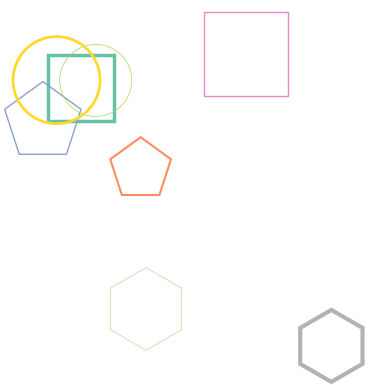[{"shape": "square", "thickness": 2.5, "radius": 0.43, "center": [0.21, 0.772]}, {"shape": "pentagon", "thickness": 1.5, "radius": 0.41, "center": [0.365, 0.561]}, {"shape": "pentagon", "thickness": 1, "radius": 0.52, "center": [0.111, 0.684]}, {"shape": "square", "thickness": 1, "radius": 0.55, "center": [0.638, 0.86]}, {"shape": "circle", "thickness": 0.5, "radius": 0.47, "center": [0.249, 0.791]}, {"shape": "circle", "thickness": 2, "radius": 0.57, "center": [0.147, 0.792]}, {"shape": "hexagon", "thickness": 0.5, "radius": 0.54, "center": [0.379, 0.197]}, {"shape": "hexagon", "thickness": 3, "radius": 0.47, "center": [0.861, 0.102]}]